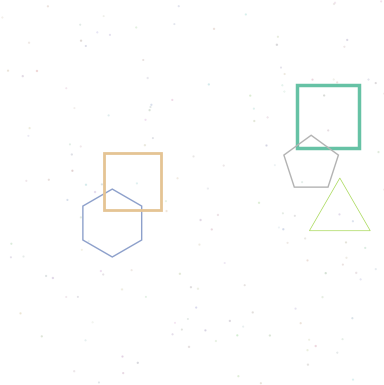[{"shape": "square", "thickness": 2.5, "radius": 0.41, "center": [0.851, 0.697]}, {"shape": "hexagon", "thickness": 1, "radius": 0.44, "center": [0.292, 0.421]}, {"shape": "triangle", "thickness": 0.5, "radius": 0.46, "center": [0.883, 0.446]}, {"shape": "square", "thickness": 2, "radius": 0.37, "center": [0.344, 0.528]}, {"shape": "pentagon", "thickness": 1, "radius": 0.37, "center": [0.808, 0.574]}]